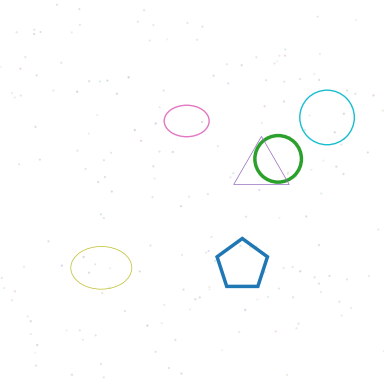[{"shape": "pentagon", "thickness": 2.5, "radius": 0.34, "center": [0.629, 0.312]}, {"shape": "circle", "thickness": 2.5, "radius": 0.3, "center": [0.722, 0.587]}, {"shape": "triangle", "thickness": 0.5, "radius": 0.42, "center": [0.679, 0.562]}, {"shape": "oval", "thickness": 1, "radius": 0.29, "center": [0.485, 0.686]}, {"shape": "oval", "thickness": 0.5, "radius": 0.4, "center": [0.263, 0.304]}, {"shape": "circle", "thickness": 1, "radius": 0.35, "center": [0.85, 0.695]}]